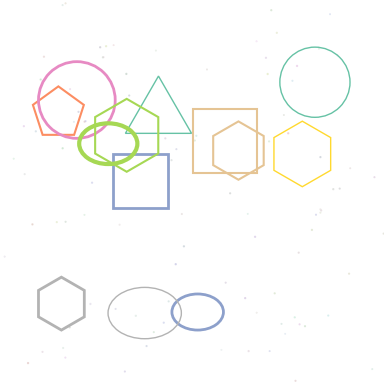[{"shape": "circle", "thickness": 1, "radius": 0.46, "center": [0.818, 0.786]}, {"shape": "triangle", "thickness": 1, "radius": 0.5, "center": [0.412, 0.703]}, {"shape": "pentagon", "thickness": 1.5, "radius": 0.35, "center": [0.152, 0.706]}, {"shape": "square", "thickness": 2, "radius": 0.35, "center": [0.365, 0.53]}, {"shape": "oval", "thickness": 2, "radius": 0.33, "center": [0.513, 0.19]}, {"shape": "circle", "thickness": 2, "radius": 0.5, "center": [0.2, 0.74]}, {"shape": "oval", "thickness": 3, "radius": 0.38, "center": [0.281, 0.627]}, {"shape": "hexagon", "thickness": 1.5, "radius": 0.47, "center": [0.329, 0.649]}, {"shape": "hexagon", "thickness": 1, "radius": 0.43, "center": [0.785, 0.6]}, {"shape": "square", "thickness": 1.5, "radius": 0.42, "center": [0.585, 0.635]}, {"shape": "hexagon", "thickness": 1.5, "radius": 0.38, "center": [0.619, 0.609]}, {"shape": "oval", "thickness": 1, "radius": 0.48, "center": [0.376, 0.187]}, {"shape": "hexagon", "thickness": 2, "radius": 0.34, "center": [0.159, 0.211]}]